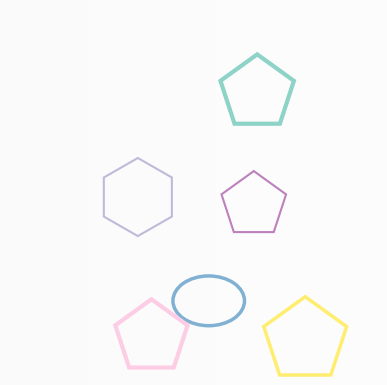[{"shape": "pentagon", "thickness": 3, "radius": 0.5, "center": [0.664, 0.759]}, {"shape": "hexagon", "thickness": 1.5, "radius": 0.51, "center": [0.356, 0.488]}, {"shape": "oval", "thickness": 2.5, "radius": 0.46, "center": [0.539, 0.219]}, {"shape": "pentagon", "thickness": 3, "radius": 0.49, "center": [0.391, 0.125]}, {"shape": "pentagon", "thickness": 1.5, "radius": 0.44, "center": [0.655, 0.468]}, {"shape": "pentagon", "thickness": 2.5, "radius": 0.56, "center": [0.788, 0.117]}]